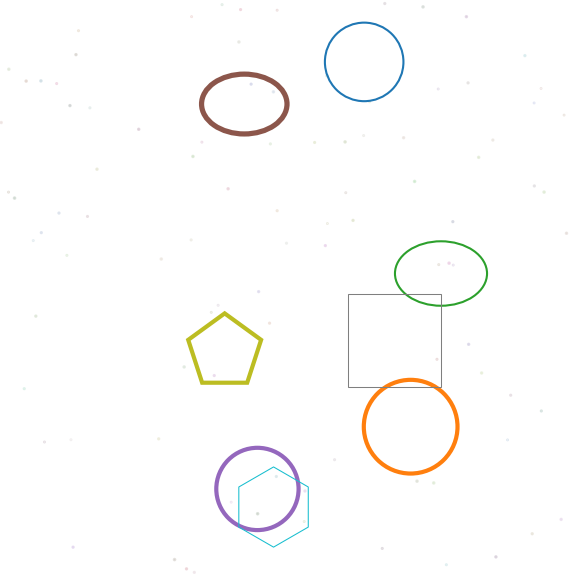[{"shape": "circle", "thickness": 1, "radius": 0.34, "center": [0.631, 0.892]}, {"shape": "circle", "thickness": 2, "radius": 0.41, "center": [0.711, 0.26]}, {"shape": "oval", "thickness": 1, "radius": 0.4, "center": [0.764, 0.526]}, {"shape": "circle", "thickness": 2, "radius": 0.36, "center": [0.446, 0.152]}, {"shape": "oval", "thickness": 2.5, "radius": 0.37, "center": [0.423, 0.819]}, {"shape": "square", "thickness": 0.5, "radius": 0.4, "center": [0.684, 0.41]}, {"shape": "pentagon", "thickness": 2, "radius": 0.33, "center": [0.389, 0.39]}, {"shape": "hexagon", "thickness": 0.5, "radius": 0.35, "center": [0.474, 0.121]}]